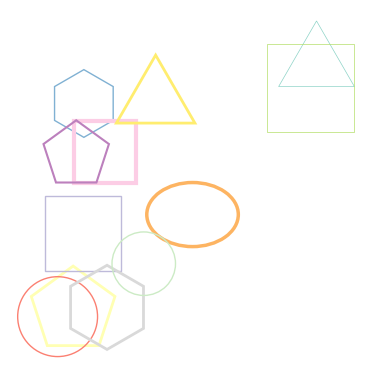[{"shape": "triangle", "thickness": 0.5, "radius": 0.57, "center": [0.822, 0.832]}, {"shape": "pentagon", "thickness": 2, "radius": 0.57, "center": [0.19, 0.195]}, {"shape": "square", "thickness": 1, "radius": 0.49, "center": [0.215, 0.393]}, {"shape": "circle", "thickness": 1, "radius": 0.52, "center": [0.15, 0.178]}, {"shape": "hexagon", "thickness": 1, "radius": 0.44, "center": [0.218, 0.731]}, {"shape": "oval", "thickness": 2.5, "radius": 0.59, "center": [0.5, 0.443]}, {"shape": "square", "thickness": 0.5, "radius": 0.57, "center": [0.806, 0.773]}, {"shape": "square", "thickness": 3, "radius": 0.4, "center": [0.273, 0.605]}, {"shape": "hexagon", "thickness": 2, "radius": 0.55, "center": [0.278, 0.202]}, {"shape": "pentagon", "thickness": 1.5, "radius": 0.45, "center": [0.198, 0.598]}, {"shape": "circle", "thickness": 1, "radius": 0.41, "center": [0.373, 0.315]}, {"shape": "triangle", "thickness": 2, "radius": 0.59, "center": [0.404, 0.739]}]